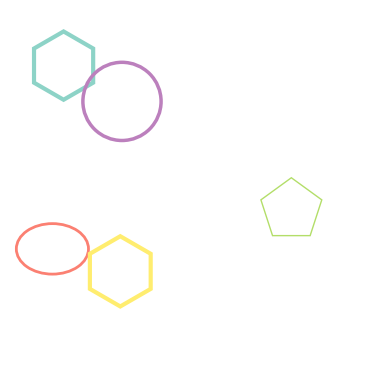[{"shape": "hexagon", "thickness": 3, "radius": 0.44, "center": [0.165, 0.83]}, {"shape": "oval", "thickness": 2, "radius": 0.47, "center": [0.136, 0.354]}, {"shape": "pentagon", "thickness": 1, "radius": 0.42, "center": [0.757, 0.455]}, {"shape": "circle", "thickness": 2.5, "radius": 0.51, "center": [0.317, 0.737]}, {"shape": "hexagon", "thickness": 3, "radius": 0.46, "center": [0.312, 0.295]}]